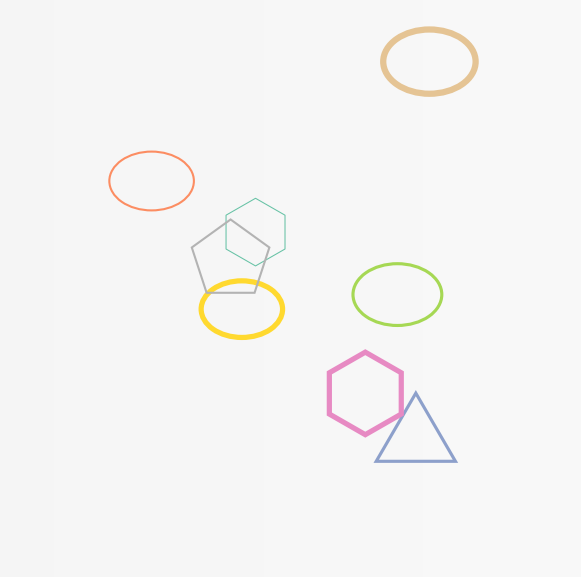[{"shape": "hexagon", "thickness": 0.5, "radius": 0.29, "center": [0.44, 0.597]}, {"shape": "oval", "thickness": 1, "radius": 0.36, "center": [0.261, 0.686]}, {"shape": "triangle", "thickness": 1.5, "radius": 0.39, "center": [0.715, 0.24]}, {"shape": "hexagon", "thickness": 2.5, "radius": 0.36, "center": [0.628, 0.318]}, {"shape": "oval", "thickness": 1.5, "radius": 0.38, "center": [0.684, 0.489]}, {"shape": "oval", "thickness": 2.5, "radius": 0.35, "center": [0.416, 0.464]}, {"shape": "oval", "thickness": 3, "radius": 0.4, "center": [0.739, 0.892]}, {"shape": "pentagon", "thickness": 1, "radius": 0.35, "center": [0.397, 0.549]}]